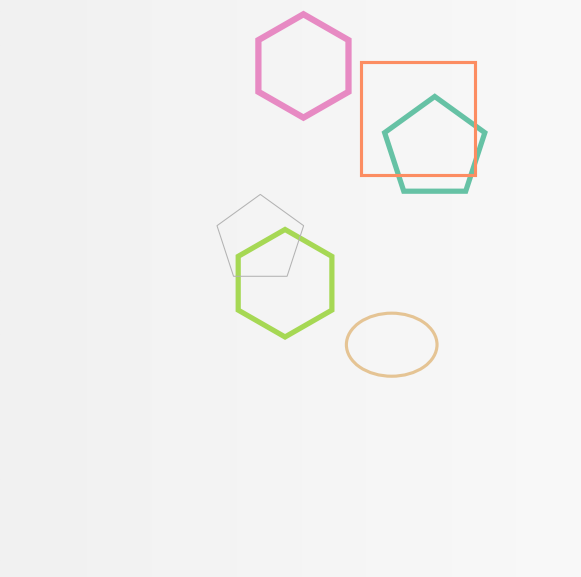[{"shape": "pentagon", "thickness": 2.5, "radius": 0.45, "center": [0.748, 0.741]}, {"shape": "square", "thickness": 1.5, "radius": 0.49, "center": [0.719, 0.794]}, {"shape": "hexagon", "thickness": 3, "radius": 0.45, "center": [0.522, 0.885]}, {"shape": "hexagon", "thickness": 2.5, "radius": 0.47, "center": [0.49, 0.509]}, {"shape": "oval", "thickness": 1.5, "radius": 0.39, "center": [0.674, 0.402]}, {"shape": "pentagon", "thickness": 0.5, "radius": 0.39, "center": [0.448, 0.584]}]